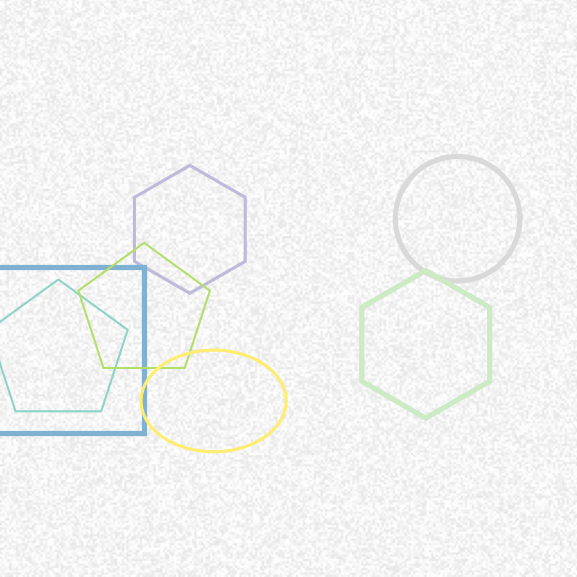[{"shape": "pentagon", "thickness": 1, "radius": 0.63, "center": [0.101, 0.389]}, {"shape": "hexagon", "thickness": 1.5, "radius": 0.55, "center": [0.329, 0.602]}, {"shape": "square", "thickness": 2.5, "radius": 0.72, "center": [0.106, 0.393]}, {"shape": "pentagon", "thickness": 1, "radius": 0.6, "center": [0.25, 0.459]}, {"shape": "circle", "thickness": 2.5, "radius": 0.54, "center": [0.792, 0.62]}, {"shape": "hexagon", "thickness": 2.5, "radius": 0.64, "center": [0.737, 0.403]}, {"shape": "oval", "thickness": 1.5, "radius": 0.63, "center": [0.37, 0.305]}]